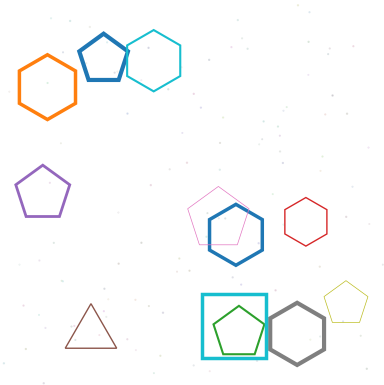[{"shape": "pentagon", "thickness": 3, "radius": 0.33, "center": [0.269, 0.846]}, {"shape": "hexagon", "thickness": 2.5, "radius": 0.4, "center": [0.613, 0.39]}, {"shape": "hexagon", "thickness": 2.5, "radius": 0.42, "center": [0.123, 0.774]}, {"shape": "pentagon", "thickness": 1.5, "radius": 0.35, "center": [0.621, 0.136]}, {"shape": "hexagon", "thickness": 1, "radius": 0.32, "center": [0.794, 0.424]}, {"shape": "pentagon", "thickness": 2, "radius": 0.37, "center": [0.111, 0.497]}, {"shape": "triangle", "thickness": 1, "radius": 0.39, "center": [0.236, 0.134]}, {"shape": "pentagon", "thickness": 0.5, "radius": 0.42, "center": [0.567, 0.432]}, {"shape": "hexagon", "thickness": 3, "radius": 0.4, "center": [0.772, 0.133]}, {"shape": "pentagon", "thickness": 0.5, "radius": 0.3, "center": [0.899, 0.211]}, {"shape": "hexagon", "thickness": 1.5, "radius": 0.4, "center": [0.399, 0.842]}, {"shape": "square", "thickness": 2.5, "radius": 0.41, "center": [0.608, 0.153]}]